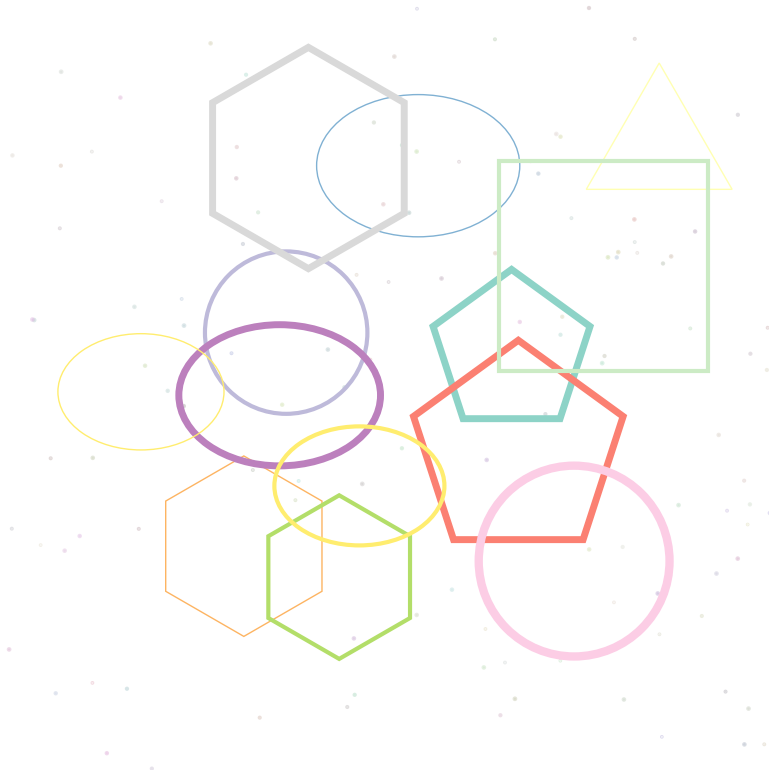[{"shape": "pentagon", "thickness": 2.5, "radius": 0.54, "center": [0.664, 0.543]}, {"shape": "triangle", "thickness": 0.5, "radius": 0.55, "center": [0.856, 0.809]}, {"shape": "circle", "thickness": 1.5, "radius": 0.53, "center": [0.372, 0.568]}, {"shape": "pentagon", "thickness": 2.5, "radius": 0.72, "center": [0.673, 0.415]}, {"shape": "oval", "thickness": 0.5, "radius": 0.66, "center": [0.543, 0.785]}, {"shape": "hexagon", "thickness": 0.5, "radius": 0.59, "center": [0.317, 0.291]}, {"shape": "hexagon", "thickness": 1.5, "radius": 0.53, "center": [0.44, 0.251]}, {"shape": "circle", "thickness": 3, "radius": 0.62, "center": [0.746, 0.271]}, {"shape": "hexagon", "thickness": 2.5, "radius": 0.72, "center": [0.401, 0.795]}, {"shape": "oval", "thickness": 2.5, "radius": 0.65, "center": [0.363, 0.487]}, {"shape": "square", "thickness": 1.5, "radius": 0.68, "center": [0.784, 0.655]}, {"shape": "oval", "thickness": 1.5, "radius": 0.55, "center": [0.467, 0.369]}, {"shape": "oval", "thickness": 0.5, "radius": 0.54, "center": [0.183, 0.491]}]